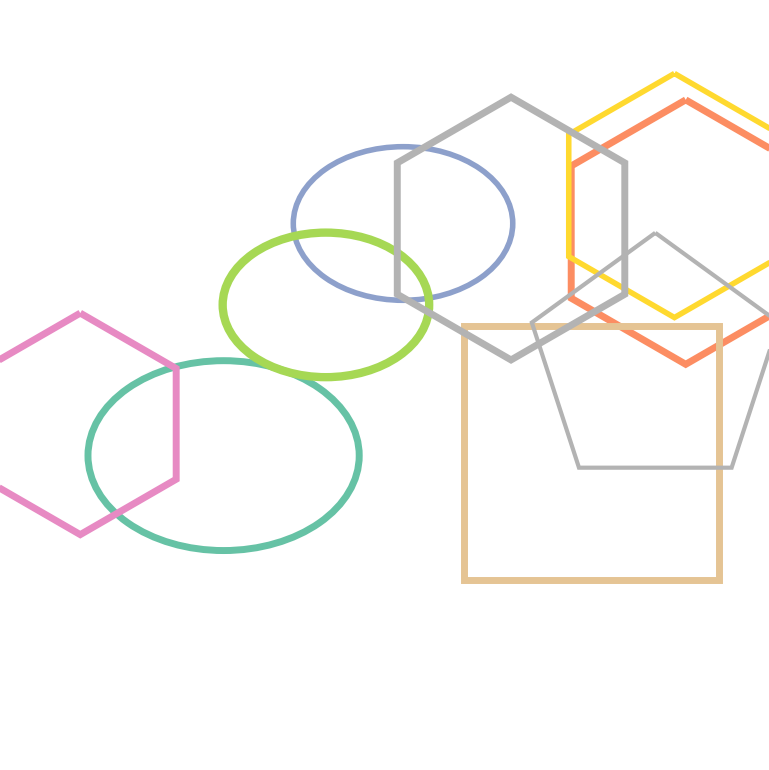[{"shape": "oval", "thickness": 2.5, "radius": 0.88, "center": [0.29, 0.408]}, {"shape": "hexagon", "thickness": 2.5, "radius": 0.86, "center": [0.891, 0.699]}, {"shape": "oval", "thickness": 2, "radius": 0.71, "center": [0.523, 0.71]}, {"shape": "hexagon", "thickness": 2.5, "radius": 0.72, "center": [0.104, 0.45]}, {"shape": "oval", "thickness": 3, "radius": 0.67, "center": [0.423, 0.604]}, {"shape": "hexagon", "thickness": 2, "radius": 0.79, "center": [0.876, 0.746]}, {"shape": "square", "thickness": 2.5, "radius": 0.83, "center": [0.768, 0.412]}, {"shape": "hexagon", "thickness": 2.5, "radius": 0.85, "center": [0.664, 0.703]}, {"shape": "pentagon", "thickness": 1.5, "radius": 0.84, "center": [0.851, 0.529]}]